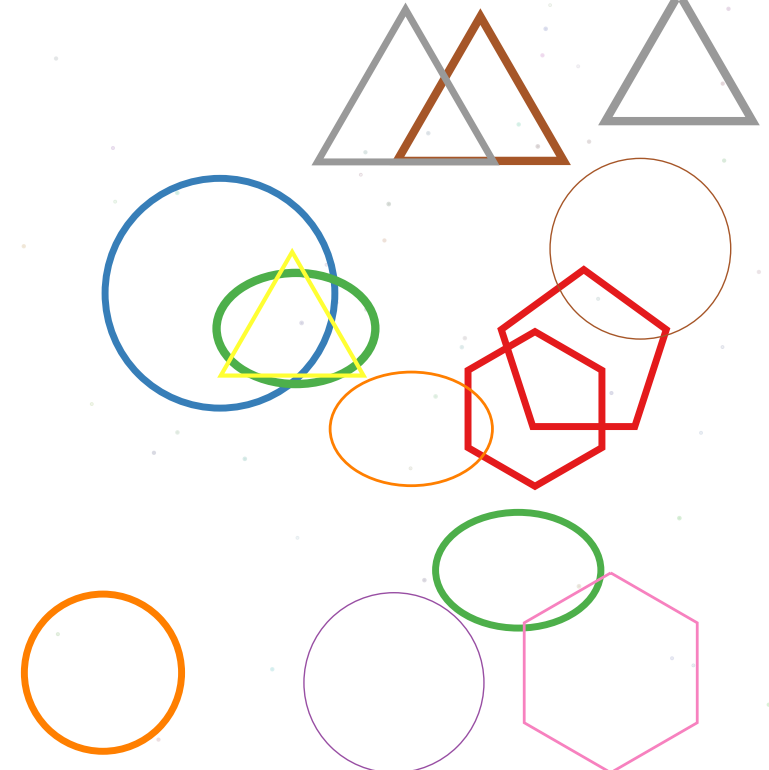[{"shape": "hexagon", "thickness": 2.5, "radius": 0.5, "center": [0.695, 0.469]}, {"shape": "pentagon", "thickness": 2.5, "radius": 0.56, "center": [0.758, 0.537]}, {"shape": "circle", "thickness": 2.5, "radius": 0.75, "center": [0.286, 0.619]}, {"shape": "oval", "thickness": 2.5, "radius": 0.54, "center": [0.673, 0.259]}, {"shape": "oval", "thickness": 3, "radius": 0.52, "center": [0.384, 0.573]}, {"shape": "circle", "thickness": 0.5, "radius": 0.58, "center": [0.512, 0.113]}, {"shape": "circle", "thickness": 2.5, "radius": 0.51, "center": [0.134, 0.126]}, {"shape": "oval", "thickness": 1, "radius": 0.53, "center": [0.534, 0.443]}, {"shape": "triangle", "thickness": 1.5, "radius": 0.54, "center": [0.379, 0.566]}, {"shape": "circle", "thickness": 0.5, "radius": 0.59, "center": [0.832, 0.677]}, {"shape": "triangle", "thickness": 3, "radius": 0.62, "center": [0.624, 0.854]}, {"shape": "hexagon", "thickness": 1, "radius": 0.65, "center": [0.793, 0.126]}, {"shape": "triangle", "thickness": 3, "radius": 0.55, "center": [0.882, 0.898]}, {"shape": "triangle", "thickness": 2.5, "radius": 0.66, "center": [0.527, 0.856]}]